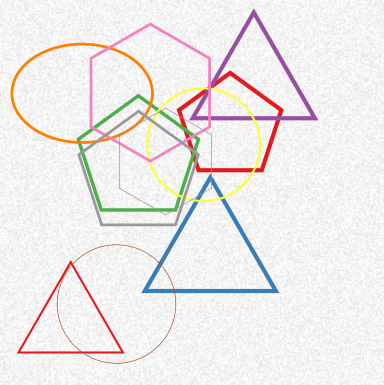[{"shape": "triangle", "thickness": 1.5, "radius": 0.78, "center": [0.184, 0.163]}, {"shape": "pentagon", "thickness": 3, "radius": 0.7, "center": [0.598, 0.671]}, {"shape": "triangle", "thickness": 3, "radius": 0.98, "center": [0.546, 0.342]}, {"shape": "pentagon", "thickness": 2.5, "radius": 0.82, "center": [0.359, 0.587]}, {"shape": "triangle", "thickness": 3, "radius": 0.92, "center": [0.659, 0.784]}, {"shape": "oval", "thickness": 2, "radius": 0.91, "center": [0.213, 0.758]}, {"shape": "circle", "thickness": 1.5, "radius": 0.73, "center": [0.529, 0.624]}, {"shape": "circle", "thickness": 0.5, "radius": 0.77, "center": [0.303, 0.21]}, {"shape": "hexagon", "thickness": 2, "radius": 0.89, "center": [0.39, 0.759]}, {"shape": "pentagon", "thickness": 2, "radius": 0.82, "center": [0.36, 0.548]}, {"shape": "hexagon", "thickness": 0.5, "radius": 0.69, "center": [0.43, 0.58]}]